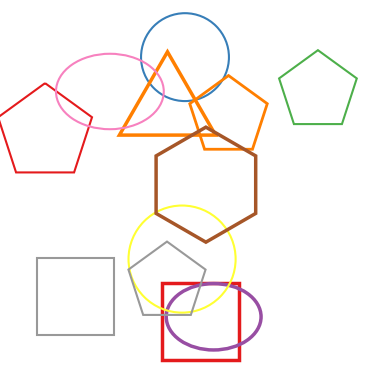[{"shape": "pentagon", "thickness": 1.5, "radius": 0.64, "center": [0.117, 0.656]}, {"shape": "square", "thickness": 2.5, "radius": 0.5, "center": [0.522, 0.166]}, {"shape": "circle", "thickness": 1.5, "radius": 0.57, "center": [0.48, 0.852]}, {"shape": "pentagon", "thickness": 1.5, "radius": 0.53, "center": [0.826, 0.764]}, {"shape": "oval", "thickness": 2.5, "radius": 0.62, "center": [0.555, 0.177]}, {"shape": "triangle", "thickness": 2.5, "radius": 0.72, "center": [0.435, 0.721]}, {"shape": "pentagon", "thickness": 2, "radius": 0.53, "center": [0.594, 0.698]}, {"shape": "circle", "thickness": 1.5, "radius": 0.7, "center": [0.473, 0.327]}, {"shape": "hexagon", "thickness": 2.5, "radius": 0.75, "center": [0.535, 0.52]}, {"shape": "oval", "thickness": 1.5, "radius": 0.7, "center": [0.285, 0.762]}, {"shape": "pentagon", "thickness": 1.5, "radius": 0.53, "center": [0.434, 0.267]}, {"shape": "square", "thickness": 1.5, "radius": 0.5, "center": [0.196, 0.23]}]